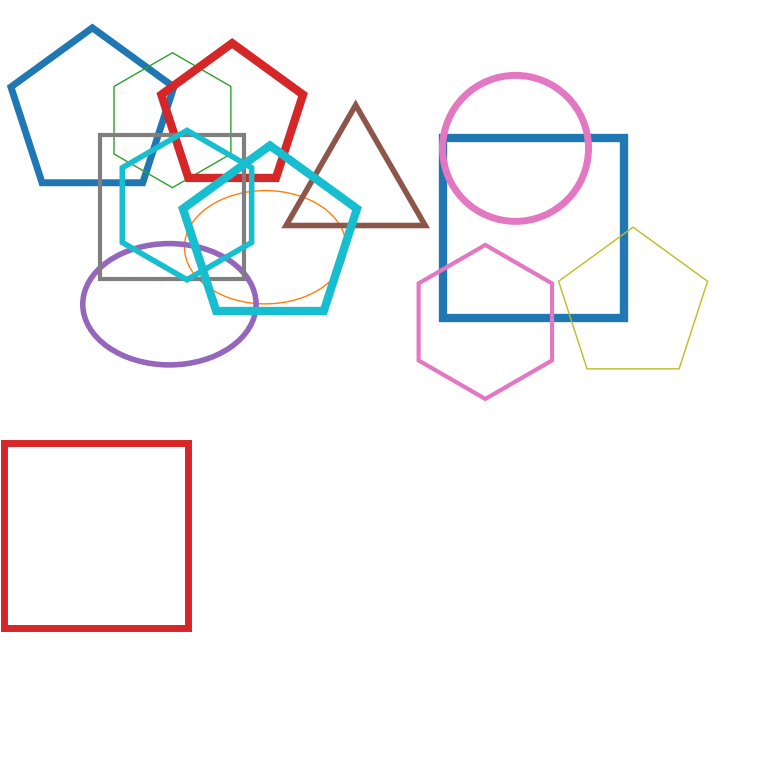[{"shape": "square", "thickness": 3, "radius": 0.59, "center": [0.693, 0.704]}, {"shape": "pentagon", "thickness": 2.5, "radius": 0.56, "center": [0.12, 0.853]}, {"shape": "oval", "thickness": 0.5, "radius": 0.53, "center": [0.345, 0.679]}, {"shape": "hexagon", "thickness": 0.5, "radius": 0.44, "center": [0.224, 0.844]}, {"shape": "square", "thickness": 2.5, "radius": 0.6, "center": [0.125, 0.304]}, {"shape": "pentagon", "thickness": 3, "radius": 0.48, "center": [0.302, 0.847]}, {"shape": "oval", "thickness": 2, "radius": 0.56, "center": [0.22, 0.605]}, {"shape": "triangle", "thickness": 2, "radius": 0.52, "center": [0.462, 0.759]}, {"shape": "circle", "thickness": 2.5, "radius": 0.47, "center": [0.67, 0.807]}, {"shape": "hexagon", "thickness": 1.5, "radius": 0.5, "center": [0.63, 0.582]}, {"shape": "square", "thickness": 1.5, "radius": 0.47, "center": [0.224, 0.731]}, {"shape": "pentagon", "thickness": 0.5, "radius": 0.51, "center": [0.822, 0.603]}, {"shape": "hexagon", "thickness": 2, "radius": 0.48, "center": [0.243, 0.734]}, {"shape": "pentagon", "thickness": 3, "radius": 0.59, "center": [0.351, 0.692]}]